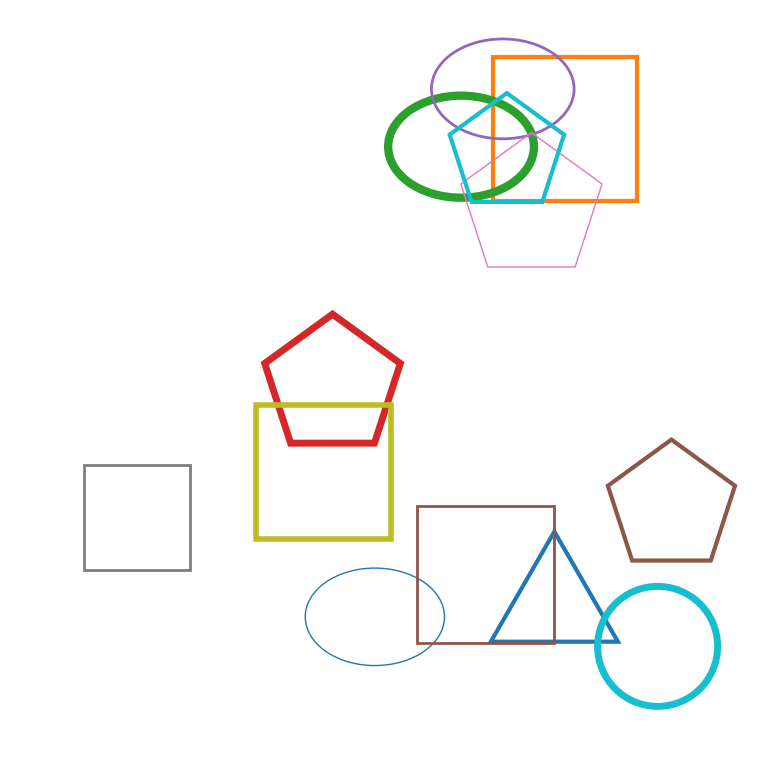[{"shape": "triangle", "thickness": 1.5, "radius": 0.48, "center": [0.72, 0.214]}, {"shape": "oval", "thickness": 0.5, "radius": 0.45, "center": [0.487, 0.199]}, {"shape": "square", "thickness": 1.5, "radius": 0.47, "center": [0.734, 0.833]}, {"shape": "oval", "thickness": 3, "radius": 0.47, "center": [0.599, 0.81]}, {"shape": "pentagon", "thickness": 2.5, "radius": 0.46, "center": [0.432, 0.499]}, {"shape": "oval", "thickness": 1, "radius": 0.46, "center": [0.653, 0.885]}, {"shape": "square", "thickness": 1, "radius": 0.44, "center": [0.631, 0.254]}, {"shape": "pentagon", "thickness": 1.5, "radius": 0.43, "center": [0.872, 0.342]}, {"shape": "pentagon", "thickness": 0.5, "radius": 0.48, "center": [0.69, 0.731]}, {"shape": "square", "thickness": 1, "radius": 0.34, "center": [0.178, 0.328]}, {"shape": "square", "thickness": 2, "radius": 0.44, "center": [0.42, 0.387]}, {"shape": "circle", "thickness": 2.5, "radius": 0.39, "center": [0.854, 0.161]}, {"shape": "pentagon", "thickness": 1.5, "radius": 0.39, "center": [0.658, 0.801]}]